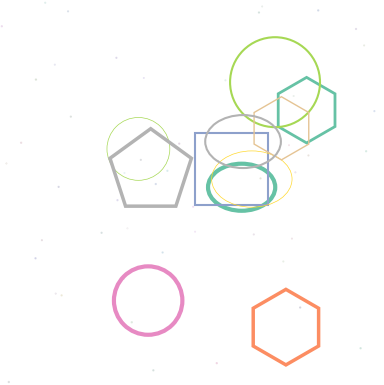[{"shape": "hexagon", "thickness": 2, "radius": 0.43, "center": [0.796, 0.714]}, {"shape": "oval", "thickness": 3, "radius": 0.44, "center": [0.628, 0.514]}, {"shape": "hexagon", "thickness": 2.5, "radius": 0.49, "center": [0.743, 0.15]}, {"shape": "square", "thickness": 1.5, "radius": 0.47, "center": [0.601, 0.561]}, {"shape": "circle", "thickness": 3, "radius": 0.44, "center": [0.385, 0.219]}, {"shape": "circle", "thickness": 0.5, "radius": 0.41, "center": [0.359, 0.613]}, {"shape": "circle", "thickness": 1.5, "radius": 0.58, "center": [0.714, 0.787]}, {"shape": "oval", "thickness": 0.5, "radius": 0.52, "center": [0.654, 0.535]}, {"shape": "hexagon", "thickness": 1, "radius": 0.41, "center": [0.731, 0.667]}, {"shape": "pentagon", "thickness": 2.5, "radius": 0.56, "center": [0.391, 0.554]}, {"shape": "oval", "thickness": 1.5, "radius": 0.49, "center": [0.631, 0.632]}]